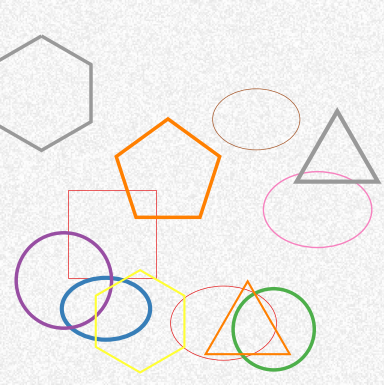[{"shape": "oval", "thickness": 0.5, "radius": 0.69, "center": [0.581, 0.161]}, {"shape": "square", "thickness": 0.5, "radius": 0.57, "center": [0.29, 0.393]}, {"shape": "oval", "thickness": 3, "radius": 0.57, "center": [0.275, 0.198]}, {"shape": "circle", "thickness": 2.5, "radius": 0.53, "center": [0.711, 0.145]}, {"shape": "circle", "thickness": 2.5, "radius": 0.62, "center": [0.166, 0.271]}, {"shape": "pentagon", "thickness": 2.5, "radius": 0.71, "center": [0.436, 0.55]}, {"shape": "triangle", "thickness": 1.5, "radius": 0.63, "center": [0.643, 0.143]}, {"shape": "hexagon", "thickness": 1.5, "radius": 0.66, "center": [0.364, 0.165]}, {"shape": "oval", "thickness": 0.5, "radius": 0.57, "center": [0.666, 0.69]}, {"shape": "oval", "thickness": 1, "radius": 0.7, "center": [0.825, 0.456]}, {"shape": "hexagon", "thickness": 2.5, "radius": 0.74, "center": [0.108, 0.758]}, {"shape": "triangle", "thickness": 3, "radius": 0.61, "center": [0.876, 0.589]}]